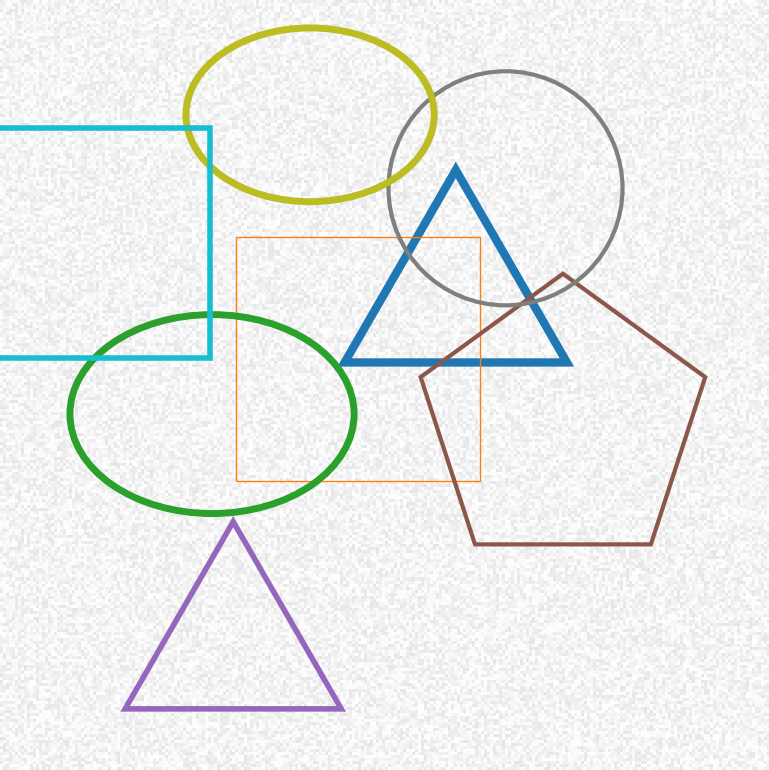[{"shape": "triangle", "thickness": 3, "radius": 0.83, "center": [0.592, 0.613]}, {"shape": "square", "thickness": 0.5, "radius": 0.79, "center": [0.465, 0.534]}, {"shape": "oval", "thickness": 2.5, "radius": 0.92, "center": [0.275, 0.462]}, {"shape": "triangle", "thickness": 2, "radius": 0.81, "center": [0.303, 0.16]}, {"shape": "pentagon", "thickness": 1.5, "radius": 0.97, "center": [0.731, 0.45]}, {"shape": "circle", "thickness": 1.5, "radius": 0.76, "center": [0.656, 0.755]}, {"shape": "oval", "thickness": 2.5, "radius": 0.81, "center": [0.403, 0.851]}, {"shape": "square", "thickness": 2, "radius": 0.75, "center": [0.124, 0.684]}]